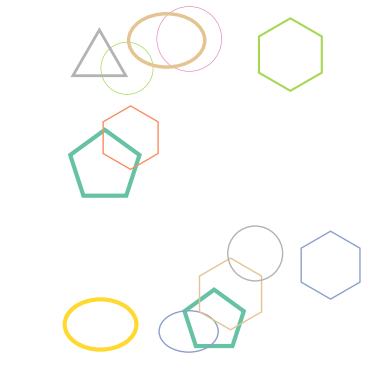[{"shape": "pentagon", "thickness": 3, "radius": 0.47, "center": [0.272, 0.568]}, {"shape": "pentagon", "thickness": 3, "radius": 0.4, "center": [0.556, 0.167]}, {"shape": "hexagon", "thickness": 1, "radius": 0.41, "center": [0.339, 0.642]}, {"shape": "oval", "thickness": 1, "radius": 0.38, "center": [0.49, 0.139]}, {"shape": "hexagon", "thickness": 1, "radius": 0.44, "center": [0.859, 0.311]}, {"shape": "circle", "thickness": 0.5, "radius": 0.42, "center": [0.492, 0.899]}, {"shape": "circle", "thickness": 0.5, "radius": 0.34, "center": [0.33, 0.823]}, {"shape": "hexagon", "thickness": 1.5, "radius": 0.47, "center": [0.754, 0.858]}, {"shape": "oval", "thickness": 3, "radius": 0.47, "center": [0.261, 0.157]}, {"shape": "hexagon", "thickness": 1, "radius": 0.47, "center": [0.599, 0.237]}, {"shape": "oval", "thickness": 2.5, "radius": 0.49, "center": [0.433, 0.895]}, {"shape": "circle", "thickness": 1, "radius": 0.36, "center": [0.663, 0.342]}, {"shape": "triangle", "thickness": 2, "radius": 0.4, "center": [0.258, 0.843]}]